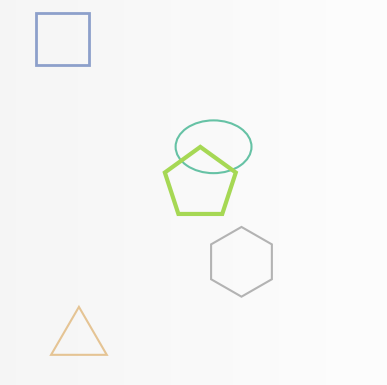[{"shape": "oval", "thickness": 1.5, "radius": 0.49, "center": [0.551, 0.619]}, {"shape": "square", "thickness": 2, "radius": 0.34, "center": [0.161, 0.9]}, {"shape": "pentagon", "thickness": 3, "radius": 0.48, "center": [0.517, 0.522]}, {"shape": "triangle", "thickness": 1.5, "radius": 0.41, "center": [0.204, 0.12]}, {"shape": "hexagon", "thickness": 1.5, "radius": 0.45, "center": [0.623, 0.32]}]